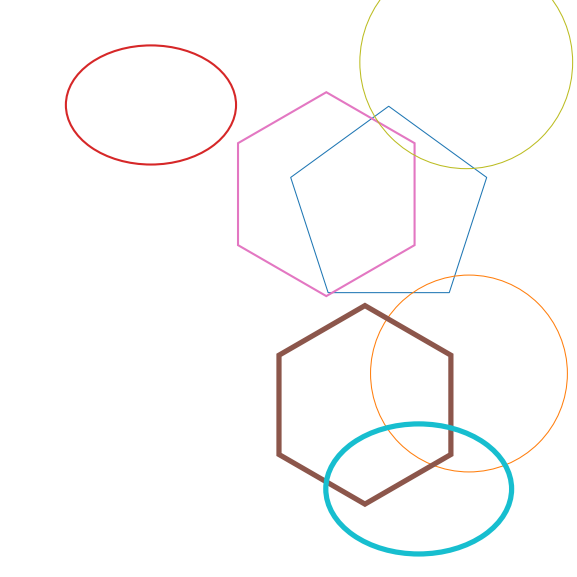[{"shape": "pentagon", "thickness": 0.5, "radius": 0.89, "center": [0.673, 0.637]}, {"shape": "circle", "thickness": 0.5, "radius": 0.85, "center": [0.812, 0.352]}, {"shape": "oval", "thickness": 1, "radius": 0.74, "center": [0.261, 0.817]}, {"shape": "hexagon", "thickness": 2.5, "radius": 0.86, "center": [0.632, 0.298]}, {"shape": "hexagon", "thickness": 1, "radius": 0.88, "center": [0.565, 0.663]}, {"shape": "circle", "thickness": 0.5, "radius": 0.92, "center": [0.807, 0.891]}, {"shape": "oval", "thickness": 2.5, "radius": 0.8, "center": [0.725, 0.152]}]